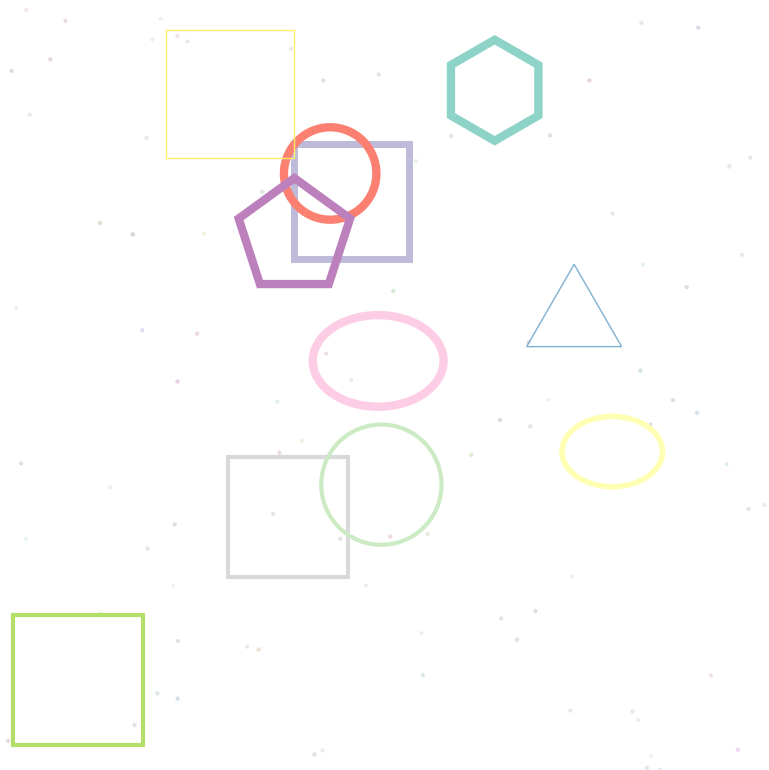[{"shape": "hexagon", "thickness": 3, "radius": 0.33, "center": [0.642, 0.883]}, {"shape": "oval", "thickness": 2, "radius": 0.33, "center": [0.795, 0.414]}, {"shape": "square", "thickness": 2.5, "radius": 0.37, "center": [0.457, 0.739]}, {"shape": "circle", "thickness": 3, "radius": 0.3, "center": [0.429, 0.775]}, {"shape": "triangle", "thickness": 0.5, "radius": 0.36, "center": [0.746, 0.585]}, {"shape": "square", "thickness": 1.5, "radius": 0.42, "center": [0.102, 0.117]}, {"shape": "oval", "thickness": 3, "radius": 0.42, "center": [0.491, 0.531]}, {"shape": "square", "thickness": 1.5, "radius": 0.39, "center": [0.374, 0.328]}, {"shape": "pentagon", "thickness": 3, "radius": 0.38, "center": [0.382, 0.693]}, {"shape": "circle", "thickness": 1.5, "radius": 0.39, "center": [0.495, 0.371]}, {"shape": "square", "thickness": 0.5, "radius": 0.42, "center": [0.298, 0.877]}]